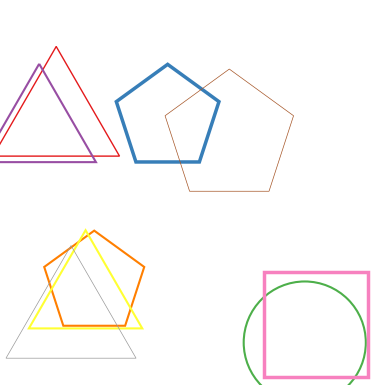[{"shape": "triangle", "thickness": 1, "radius": 0.95, "center": [0.146, 0.689]}, {"shape": "pentagon", "thickness": 2.5, "radius": 0.7, "center": [0.435, 0.693]}, {"shape": "circle", "thickness": 1.5, "radius": 0.79, "center": [0.792, 0.11]}, {"shape": "triangle", "thickness": 1.5, "radius": 0.85, "center": [0.102, 0.664]}, {"shape": "pentagon", "thickness": 1.5, "radius": 0.68, "center": [0.245, 0.264]}, {"shape": "triangle", "thickness": 1.5, "radius": 0.85, "center": [0.222, 0.232]}, {"shape": "pentagon", "thickness": 0.5, "radius": 0.88, "center": [0.596, 0.645]}, {"shape": "square", "thickness": 2.5, "radius": 0.68, "center": [0.822, 0.157]}, {"shape": "triangle", "thickness": 0.5, "radius": 0.98, "center": [0.184, 0.167]}]